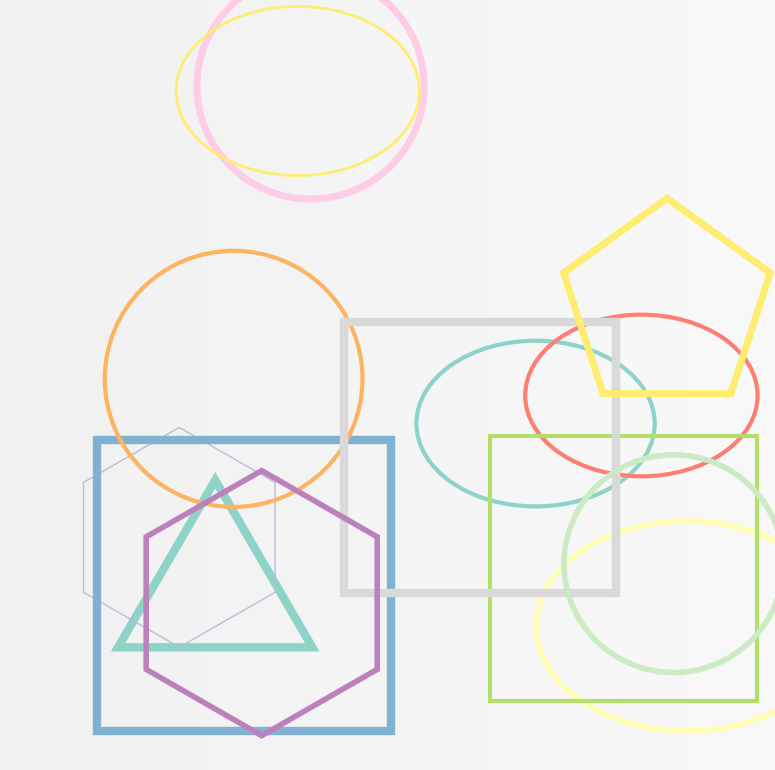[{"shape": "triangle", "thickness": 3, "radius": 0.72, "center": [0.278, 0.232]}, {"shape": "oval", "thickness": 1.5, "radius": 0.77, "center": [0.691, 0.45]}, {"shape": "oval", "thickness": 2, "radius": 0.97, "center": [0.886, 0.187]}, {"shape": "hexagon", "thickness": 0.5, "radius": 0.71, "center": [0.231, 0.302]}, {"shape": "oval", "thickness": 1.5, "radius": 0.75, "center": [0.828, 0.486]}, {"shape": "square", "thickness": 3, "radius": 0.95, "center": [0.314, 0.24]}, {"shape": "circle", "thickness": 1.5, "radius": 0.83, "center": [0.301, 0.508]}, {"shape": "square", "thickness": 1.5, "radius": 0.86, "center": [0.804, 0.262]}, {"shape": "circle", "thickness": 2.5, "radius": 0.73, "center": [0.401, 0.888]}, {"shape": "square", "thickness": 3, "radius": 0.88, "center": [0.619, 0.406]}, {"shape": "hexagon", "thickness": 2, "radius": 0.86, "center": [0.338, 0.217]}, {"shape": "circle", "thickness": 2, "radius": 0.71, "center": [0.869, 0.268]}, {"shape": "pentagon", "thickness": 2.5, "radius": 0.7, "center": [0.861, 0.602]}, {"shape": "oval", "thickness": 1, "radius": 0.78, "center": [0.384, 0.882]}]